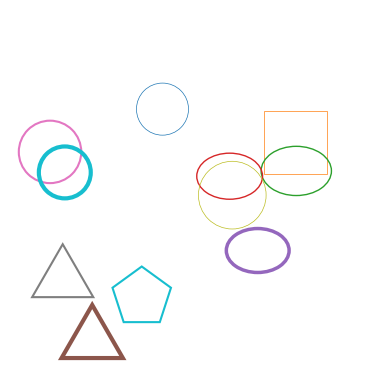[{"shape": "circle", "thickness": 0.5, "radius": 0.34, "center": [0.422, 0.717]}, {"shape": "square", "thickness": 0.5, "radius": 0.41, "center": [0.768, 0.629]}, {"shape": "oval", "thickness": 1, "radius": 0.46, "center": [0.77, 0.556]}, {"shape": "oval", "thickness": 1, "radius": 0.43, "center": [0.597, 0.542]}, {"shape": "oval", "thickness": 2.5, "radius": 0.41, "center": [0.669, 0.349]}, {"shape": "triangle", "thickness": 3, "radius": 0.46, "center": [0.24, 0.116]}, {"shape": "circle", "thickness": 1.5, "radius": 0.41, "center": [0.13, 0.605]}, {"shape": "triangle", "thickness": 1.5, "radius": 0.46, "center": [0.163, 0.274]}, {"shape": "circle", "thickness": 0.5, "radius": 0.44, "center": [0.603, 0.493]}, {"shape": "pentagon", "thickness": 1.5, "radius": 0.4, "center": [0.368, 0.228]}, {"shape": "circle", "thickness": 3, "radius": 0.34, "center": [0.168, 0.552]}]